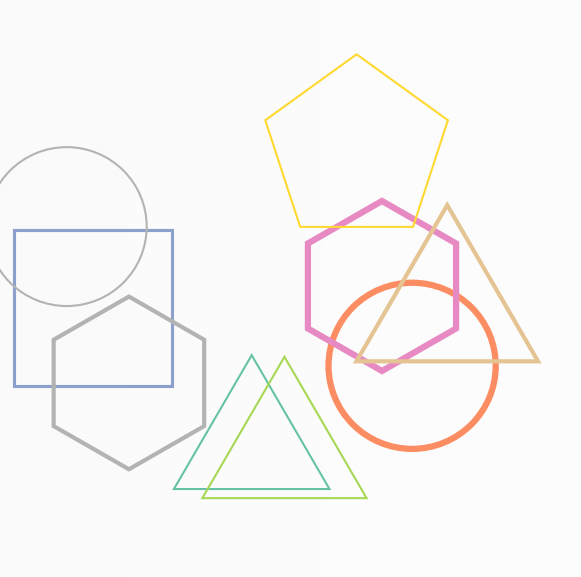[{"shape": "triangle", "thickness": 1, "radius": 0.77, "center": [0.433, 0.23]}, {"shape": "circle", "thickness": 3, "radius": 0.72, "center": [0.709, 0.366]}, {"shape": "square", "thickness": 1.5, "radius": 0.68, "center": [0.16, 0.465]}, {"shape": "hexagon", "thickness": 3, "radius": 0.74, "center": [0.657, 0.504]}, {"shape": "triangle", "thickness": 1, "radius": 0.82, "center": [0.489, 0.218]}, {"shape": "pentagon", "thickness": 1, "radius": 0.83, "center": [0.614, 0.74]}, {"shape": "triangle", "thickness": 2, "radius": 0.9, "center": [0.769, 0.464]}, {"shape": "circle", "thickness": 1, "radius": 0.69, "center": [0.115, 0.607]}, {"shape": "hexagon", "thickness": 2, "radius": 0.75, "center": [0.222, 0.336]}]